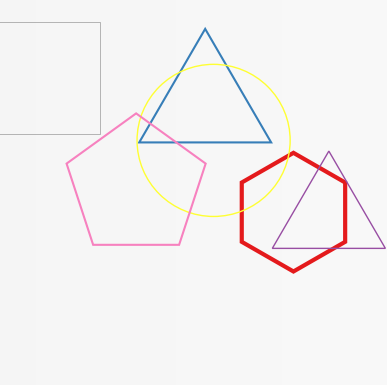[{"shape": "hexagon", "thickness": 3, "radius": 0.77, "center": [0.757, 0.449]}, {"shape": "triangle", "thickness": 1.5, "radius": 0.98, "center": [0.53, 0.728]}, {"shape": "triangle", "thickness": 1, "radius": 0.84, "center": [0.849, 0.439]}, {"shape": "circle", "thickness": 1, "radius": 0.99, "center": [0.551, 0.635]}, {"shape": "pentagon", "thickness": 1.5, "radius": 0.94, "center": [0.351, 0.517]}, {"shape": "square", "thickness": 0.5, "radius": 0.72, "center": [0.114, 0.797]}]